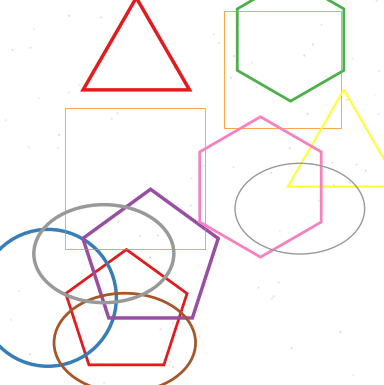[{"shape": "pentagon", "thickness": 2, "radius": 0.83, "center": [0.328, 0.186]}, {"shape": "triangle", "thickness": 2.5, "radius": 0.8, "center": [0.354, 0.846]}, {"shape": "circle", "thickness": 2.5, "radius": 0.89, "center": [0.124, 0.226]}, {"shape": "hexagon", "thickness": 2, "radius": 0.8, "center": [0.755, 0.897]}, {"shape": "pentagon", "thickness": 2.5, "radius": 0.92, "center": [0.391, 0.324]}, {"shape": "square", "thickness": 0.5, "radius": 0.91, "center": [0.351, 0.536]}, {"shape": "square", "thickness": 0.5, "radius": 0.76, "center": [0.735, 0.82]}, {"shape": "triangle", "thickness": 1.5, "radius": 0.84, "center": [0.893, 0.599]}, {"shape": "oval", "thickness": 2, "radius": 0.92, "center": [0.324, 0.11]}, {"shape": "hexagon", "thickness": 2, "radius": 0.91, "center": [0.677, 0.514]}, {"shape": "oval", "thickness": 1, "radius": 0.84, "center": [0.779, 0.458]}, {"shape": "oval", "thickness": 2.5, "radius": 0.91, "center": [0.27, 0.341]}]